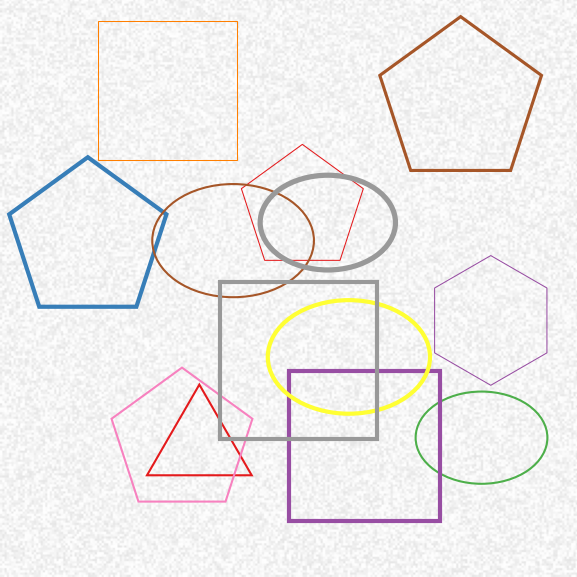[{"shape": "pentagon", "thickness": 0.5, "radius": 0.55, "center": [0.524, 0.638]}, {"shape": "triangle", "thickness": 1, "radius": 0.52, "center": [0.345, 0.228]}, {"shape": "pentagon", "thickness": 2, "radius": 0.72, "center": [0.152, 0.584]}, {"shape": "oval", "thickness": 1, "radius": 0.57, "center": [0.834, 0.241]}, {"shape": "square", "thickness": 2, "radius": 0.65, "center": [0.631, 0.227]}, {"shape": "hexagon", "thickness": 0.5, "radius": 0.56, "center": [0.85, 0.444]}, {"shape": "square", "thickness": 0.5, "radius": 0.6, "center": [0.29, 0.842]}, {"shape": "oval", "thickness": 2, "radius": 0.7, "center": [0.604, 0.381]}, {"shape": "pentagon", "thickness": 1.5, "radius": 0.74, "center": [0.798, 0.823]}, {"shape": "oval", "thickness": 1, "radius": 0.7, "center": [0.404, 0.582]}, {"shape": "pentagon", "thickness": 1, "radius": 0.64, "center": [0.315, 0.234]}, {"shape": "oval", "thickness": 2.5, "radius": 0.59, "center": [0.568, 0.614]}, {"shape": "square", "thickness": 2, "radius": 0.68, "center": [0.517, 0.375]}]